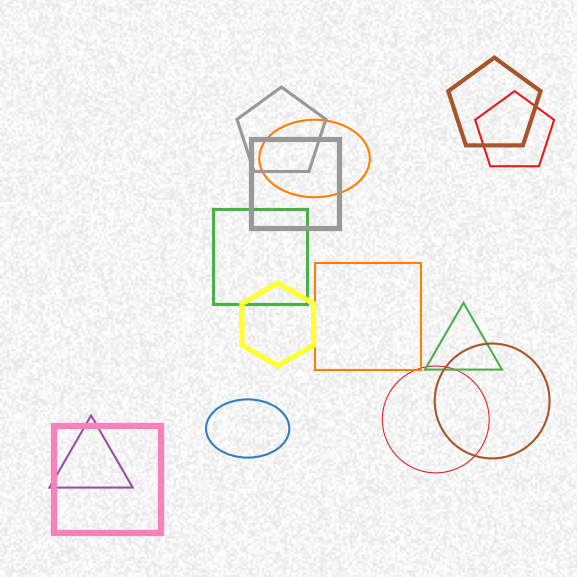[{"shape": "circle", "thickness": 0.5, "radius": 0.46, "center": [0.755, 0.273]}, {"shape": "pentagon", "thickness": 1, "radius": 0.36, "center": [0.891, 0.769]}, {"shape": "oval", "thickness": 1, "radius": 0.36, "center": [0.429, 0.257]}, {"shape": "triangle", "thickness": 1, "radius": 0.39, "center": [0.803, 0.398]}, {"shape": "square", "thickness": 1.5, "radius": 0.41, "center": [0.45, 0.555]}, {"shape": "triangle", "thickness": 1, "radius": 0.42, "center": [0.158, 0.196]}, {"shape": "oval", "thickness": 1, "radius": 0.48, "center": [0.545, 0.725]}, {"shape": "square", "thickness": 1, "radius": 0.46, "center": [0.638, 0.451]}, {"shape": "hexagon", "thickness": 2.5, "radius": 0.36, "center": [0.481, 0.437]}, {"shape": "pentagon", "thickness": 2, "radius": 0.42, "center": [0.856, 0.815]}, {"shape": "circle", "thickness": 1, "radius": 0.5, "center": [0.852, 0.305]}, {"shape": "square", "thickness": 3, "radius": 0.46, "center": [0.186, 0.17]}, {"shape": "pentagon", "thickness": 1.5, "radius": 0.4, "center": [0.487, 0.768]}, {"shape": "square", "thickness": 2.5, "radius": 0.38, "center": [0.511, 0.682]}]